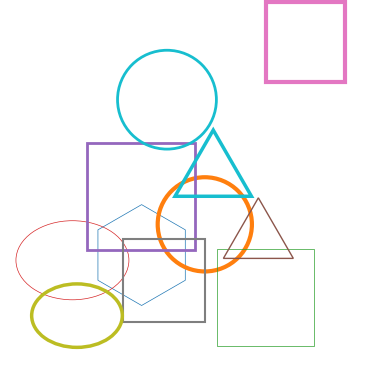[{"shape": "hexagon", "thickness": 0.5, "radius": 0.65, "center": [0.368, 0.338]}, {"shape": "circle", "thickness": 3, "radius": 0.61, "center": [0.532, 0.417]}, {"shape": "square", "thickness": 0.5, "radius": 0.63, "center": [0.69, 0.228]}, {"shape": "oval", "thickness": 0.5, "radius": 0.73, "center": [0.188, 0.324]}, {"shape": "square", "thickness": 2, "radius": 0.7, "center": [0.366, 0.489]}, {"shape": "triangle", "thickness": 1, "radius": 0.52, "center": [0.671, 0.381]}, {"shape": "square", "thickness": 3, "radius": 0.51, "center": [0.794, 0.891]}, {"shape": "square", "thickness": 1.5, "radius": 0.54, "center": [0.426, 0.271]}, {"shape": "oval", "thickness": 2.5, "radius": 0.59, "center": [0.2, 0.18]}, {"shape": "triangle", "thickness": 2.5, "radius": 0.57, "center": [0.554, 0.547]}, {"shape": "circle", "thickness": 2, "radius": 0.64, "center": [0.434, 0.741]}]